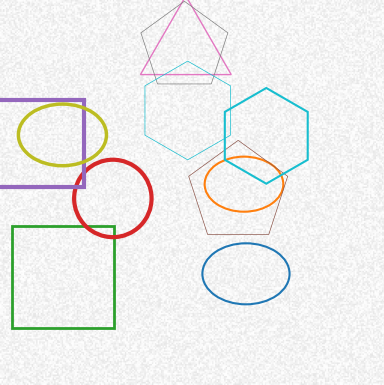[{"shape": "oval", "thickness": 1.5, "radius": 0.57, "center": [0.639, 0.289]}, {"shape": "oval", "thickness": 1.5, "radius": 0.51, "center": [0.634, 0.522]}, {"shape": "square", "thickness": 2, "radius": 0.66, "center": [0.163, 0.281]}, {"shape": "circle", "thickness": 3, "radius": 0.5, "center": [0.293, 0.485]}, {"shape": "square", "thickness": 3, "radius": 0.57, "center": [0.106, 0.627]}, {"shape": "pentagon", "thickness": 0.5, "radius": 0.68, "center": [0.619, 0.5]}, {"shape": "triangle", "thickness": 1, "radius": 0.68, "center": [0.483, 0.874]}, {"shape": "pentagon", "thickness": 0.5, "radius": 0.59, "center": [0.479, 0.878]}, {"shape": "oval", "thickness": 2.5, "radius": 0.57, "center": [0.162, 0.65]}, {"shape": "hexagon", "thickness": 0.5, "radius": 0.64, "center": [0.488, 0.713]}, {"shape": "hexagon", "thickness": 1.5, "radius": 0.62, "center": [0.692, 0.647]}]